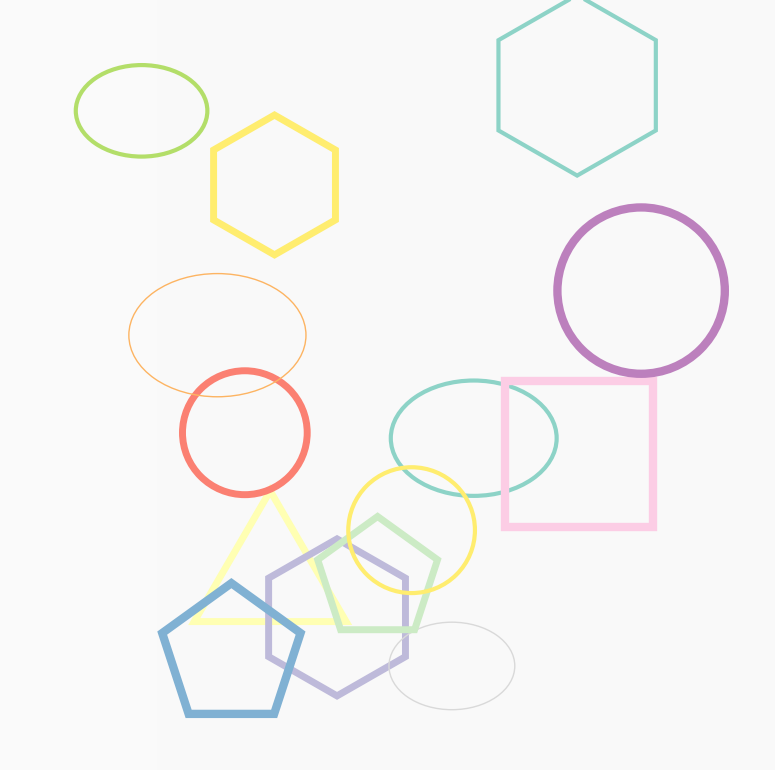[{"shape": "hexagon", "thickness": 1.5, "radius": 0.59, "center": [0.745, 0.889]}, {"shape": "oval", "thickness": 1.5, "radius": 0.54, "center": [0.611, 0.431]}, {"shape": "triangle", "thickness": 2.5, "radius": 0.57, "center": [0.349, 0.249]}, {"shape": "hexagon", "thickness": 2.5, "radius": 0.51, "center": [0.435, 0.198]}, {"shape": "circle", "thickness": 2.5, "radius": 0.4, "center": [0.316, 0.438]}, {"shape": "pentagon", "thickness": 3, "radius": 0.47, "center": [0.299, 0.149]}, {"shape": "oval", "thickness": 0.5, "radius": 0.57, "center": [0.281, 0.565]}, {"shape": "oval", "thickness": 1.5, "radius": 0.42, "center": [0.183, 0.856]}, {"shape": "square", "thickness": 3, "radius": 0.47, "center": [0.747, 0.41]}, {"shape": "oval", "thickness": 0.5, "radius": 0.41, "center": [0.583, 0.135]}, {"shape": "circle", "thickness": 3, "radius": 0.54, "center": [0.827, 0.623]}, {"shape": "pentagon", "thickness": 2.5, "radius": 0.41, "center": [0.487, 0.248]}, {"shape": "hexagon", "thickness": 2.5, "radius": 0.45, "center": [0.354, 0.76]}, {"shape": "circle", "thickness": 1.5, "radius": 0.41, "center": [0.531, 0.311]}]